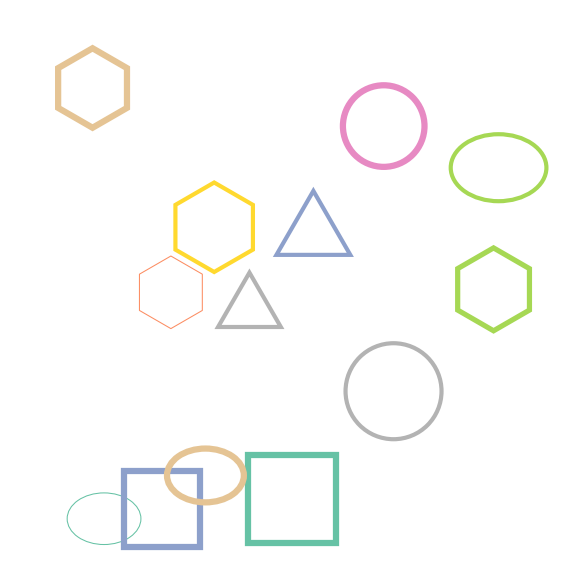[{"shape": "oval", "thickness": 0.5, "radius": 0.32, "center": [0.18, 0.101]}, {"shape": "square", "thickness": 3, "radius": 0.38, "center": [0.505, 0.135]}, {"shape": "hexagon", "thickness": 0.5, "radius": 0.31, "center": [0.296, 0.493]}, {"shape": "square", "thickness": 3, "radius": 0.33, "center": [0.281, 0.118]}, {"shape": "triangle", "thickness": 2, "radius": 0.37, "center": [0.543, 0.595]}, {"shape": "circle", "thickness": 3, "radius": 0.35, "center": [0.664, 0.781]}, {"shape": "oval", "thickness": 2, "radius": 0.41, "center": [0.863, 0.709]}, {"shape": "hexagon", "thickness": 2.5, "radius": 0.36, "center": [0.855, 0.498]}, {"shape": "hexagon", "thickness": 2, "radius": 0.39, "center": [0.371, 0.606]}, {"shape": "hexagon", "thickness": 3, "radius": 0.34, "center": [0.16, 0.847]}, {"shape": "oval", "thickness": 3, "radius": 0.33, "center": [0.356, 0.176]}, {"shape": "circle", "thickness": 2, "radius": 0.42, "center": [0.681, 0.322]}, {"shape": "triangle", "thickness": 2, "radius": 0.31, "center": [0.432, 0.464]}]